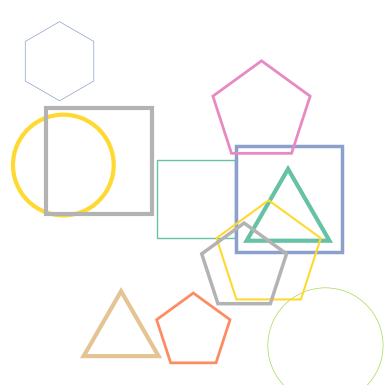[{"shape": "square", "thickness": 1, "radius": 0.51, "center": [0.509, 0.482]}, {"shape": "triangle", "thickness": 3, "radius": 0.62, "center": [0.748, 0.437]}, {"shape": "pentagon", "thickness": 2, "radius": 0.5, "center": [0.502, 0.139]}, {"shape": "square", "thickness": 2.5, "radius": 0.69, "center": [0.751, 0.483]}, {"shape": "hexagon", "thickness": 0.5, "radius": 0.51, "center": [0.155, 0.841]}, {"shape": "pentagon", "thickness": 2, "radius": 0.66, "center": [0.679, 0.709]}, {"shape": "circle", "thickness": 0.5, "radius": 0.75, "center": [0.845, 0.103]}, {"shape": "circle", "thickness": 3, "radius": 0.65, "center": [0.165, 0.571]}, {"shape": "pentagon", "thickness": 1.5, "radius": 0.71, "center": [0.698, 0.337]}, {"shape": "triangle", "thickness": 3, "radius": 0.56, "center": [0.315, 0.131]}, {"shape": "square", "thickness": 3, "radius": 0.69, "center": [0.257, 0.581]}, {"shape": "pentagon", "thickness": 2.5, "radius": 0.58, "center": [0.634, 0.305]}]